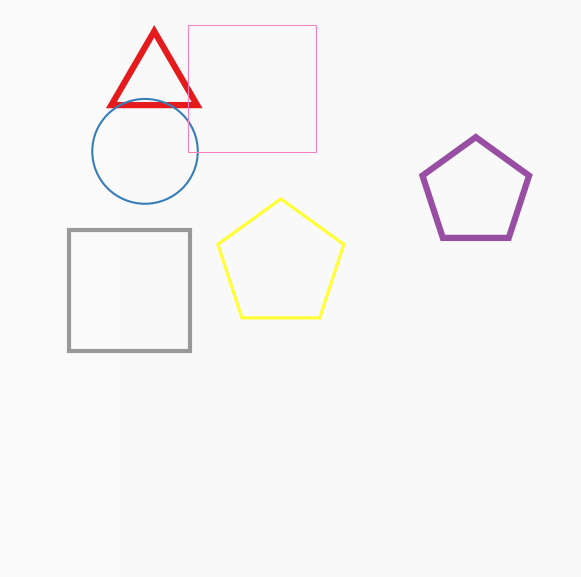[{"shape": "triangle", "thickness": 3, "radius": 0.43, "center": [0.265, 0.86]}, {"shape": "circle", "thickness": 1, "radius": 0.45, "center": [0.249, 0.737]}, {"shape": "pentagon", "thickness": 3, "radius": 0.48, "center": [0.819, 0.665]}, {"shape": "pentagon", "thickness": 1.5, "radius": 0.57, "center": [0.483, 0.541]}, {"shape": "square", "thickness": 0.5, "radius": 0.55, "center": [0.434, 0.846]}, {"shape": "square", "thickness": 2, "radius": 0.52, "center": [0.223, 0.496]}]